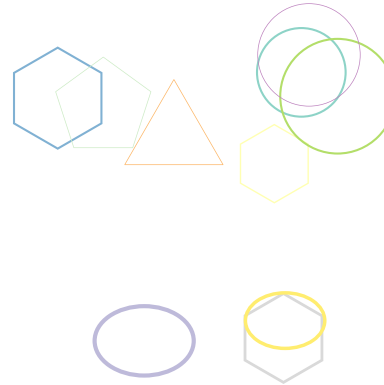[{"shape": "circle", "thickness": 1.5, "radius": 0.58, "center": [0.783, 0.812]}, {"shape": "hexagon", "thickness": 1, "radius": 0.51, "center": [0.713, 0.575]}, {"shape": "oval", "thickness": 3, "radius": 0.64, "center": [0.374, 0.115]}, {"shape": "hexagon", "thickness": 1.5, "radius": 0.66, "center": [0.15, 0.745]}, {"shape": "triangle", "thickness": 0.5, "radius": 0.74, "center": [0.452, 0.646]}, {"shape": "circle", "thickness": 1.5, "radius": 0.74, "center": [0.877, 0.75]}, {"shape": "hexagon", "thickness": 2, "radius": 0.58, "center": [0.736, 0.122]}, {"shape": "circle", "thickness": 0.5, "radius": 0.67, "center": [0.803, 0.857]}, {"shape": "pentagon", "thickness": 0.5, "radius": 0.65, "center": [0.268, 0.722]}, {"shape": "oval", "thickness": 2.5, "radius": 0.52, "center": [0.741, 0.167]}]